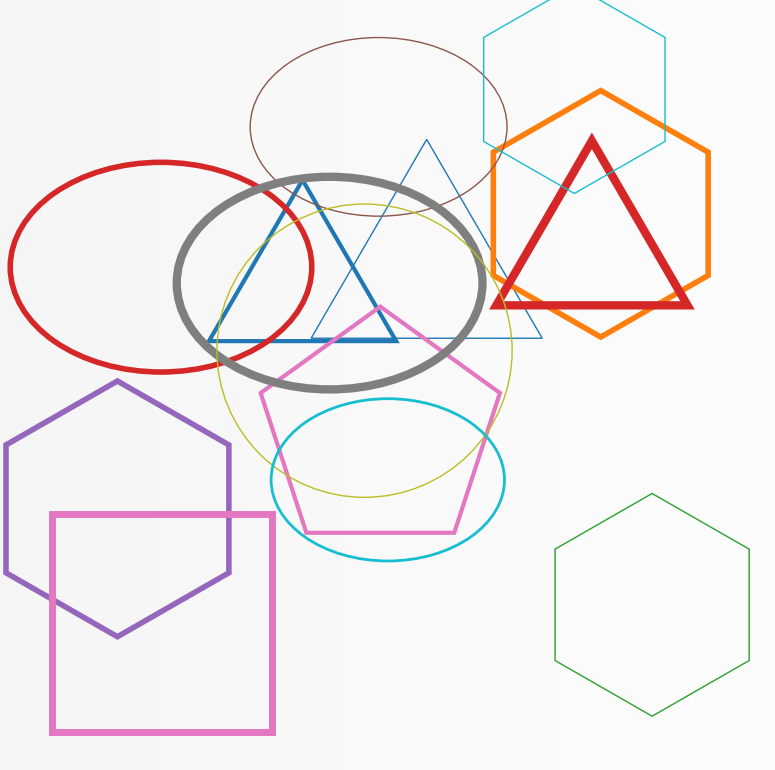[{"shape": "triangle", "thickness": 0.5, "radius": 0.86, "center": [0.551, 0.647]}, {"shape": "triangle", "thickness": 1.5, "radius": 0.7, "center": [0.39, 0.627]}, {"shape": "hexagon", "thickness": 2, "radius": 0.8, "center": [0.775, 0.722]}, {"shape": "hexagon", "thickness": 0.5, "radius": 0.72, "center": [0.841, 0.215]}, {"shape": "oval", "thickness": 2, "radius": 0.97, "center": [0.208, 0.653]}, {"shape": "triangle", "thickness": 3, "radius": 0.71, "center": [0.764, 0.675]}, {"shape": "hexagon", "thickness": 2, "radius": 0.83, "center": [0.152, 0.339]}, {"shape": "oval", "thickness": 0.5, "radius": 0.83, "center": [0.489, 0.835]}, {"shape": "pentagon", "thickness": 1.5, "radius": 0.81, "center": [0.491, 0.439]}, {"shape": "square", "thickness": 2.5, "radius": 0.71, "center": [0.209, 0.191]}, {"shape": "oval", "thickness": 3, "radius": 0.99, "center": [0.425, 0.632]}, {"shape": "circle", "thickness": 0.5, "radius": 0.95, "center": [0.47, 0.545]}, {"shape": "hexagon", "thickness": 0.5, "radius": 0.68, "center": [0.741, 0.884]}, {"shape": "oval", "thickness": 1, "radius": 0.75, "center": [0.5, 0.377]}]